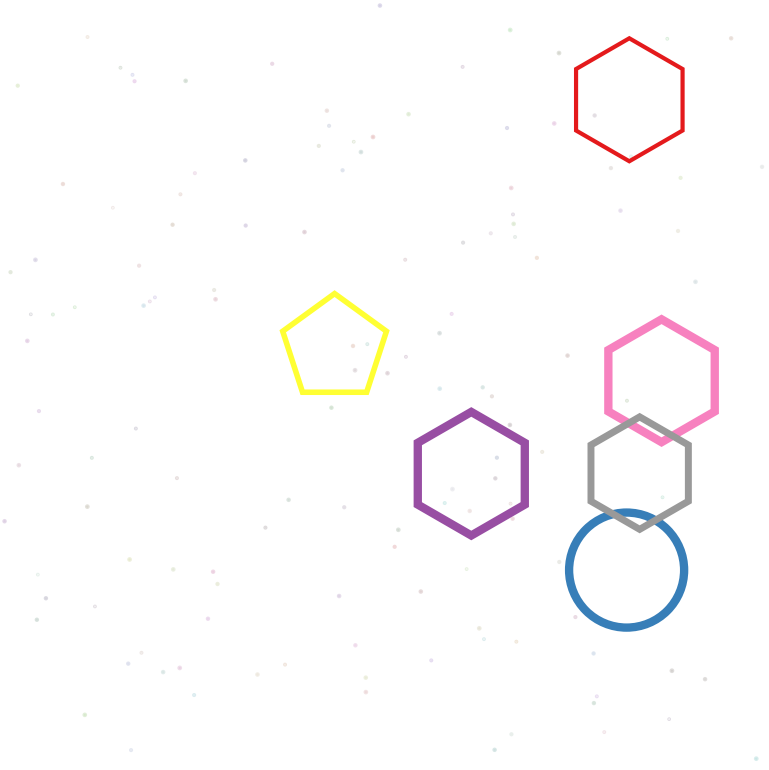[{"shape": "hexagon", "thickness": 1.5, "radius": 0.4, "center": [0.817, 0.87]}, {"shape": "circle", "thickness": 3, "radius": 0.37, "center": [0.814, 0.26]}, {"shape": "hexagon", "thickness": 3, "radius": 0.4, "center": [0.612, 0.385]}, {"shape": "pentagon", "thickness": 2, "radius": 0.35, "center": [0.435, 0.548]}, {"shape": "hexagon", "thickness": 3, "radius": 0.4, "center": [0.859, 0.506]}, {"shape": "hexagon", "thickness": 2.5, "radius": 0.37, "center": [0.831, 0.386]}]